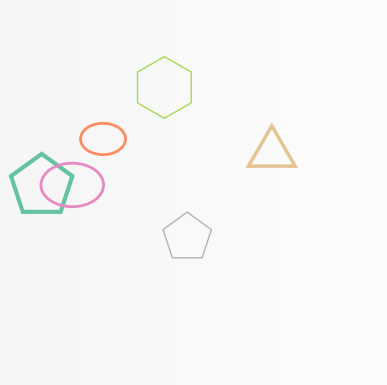[{"shape": "pentagon", "thickness": 3, "radius": 0.42, "center": [0.108, 0.517]}, {"shape": "oval", "thickness": 2, "radius": 0.29, "center": [0.266, 0.639]}, {"shape": "oval", "thickness": 2, "radius": 0.4, "center": [0.186, 0.52]}, {"shape": "hexagon", "thickness": 1, "radius": 0.4, "center": [0.424, 0.773]}, {"shape": "triangle", "thickness": 2.5, "radius": 0.35, "center": [0.701, 0.603]}, {"shape": "pentagon", "thickness": 1, "radius": 0.33, "center": [0.483, 0.383]}]